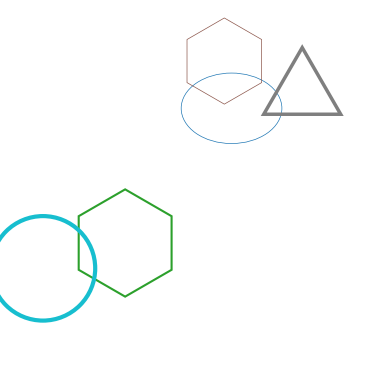[{"shape": "oval", "thickness": 0.5, "radius": 0.65, "center": [0.601, 0.719]}, {"shape": "hexagon", "thickness": 1.5, "radius": 0.7, "center": [0.325, 0.369]}, {"shape": "hexagon", "thickness": 0.5, "radius": 0.56, "center": [0.583, 0.841]}, {"shape": "triangle", "thickness": 2.5, "radius": 0.58, "center": [0.785, 0.761]}, {"shape": "circle", "thickness": 3, "radius": 0.68, "center": [0.112, 0.303]}]